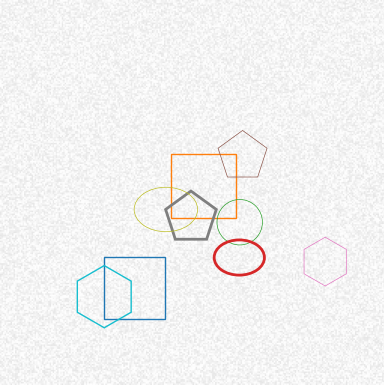[{"shape": "square", "thickness": 1, "radius": 0.4, "center": [0.349, 0.252]}, {"shape": "square", "thickness": 1, "radius": 0.42, "center": [0.528, 0.517]}, {"shape": "circle", "thickness": 0.5, "radius": 0.3, "center": [0.623, 0.423]}, {"shape": "oval", "thickness": 2, "radius": 0.33, "center": [0.622, 0.331]}, {"shape": "pentagon", "thickness": 0.5, "radius": 0.33, "center": [0.63, 0.594]}, {"shape": "hexagon", "thickness": 0.5, "radius": 0.32, "center": [0.845, 0.321]}, {"shape": "pentagon", "thickness": 2, "radius": 0.35, "center": [0.496, 0.435]}, {"shape": "oval", "thickness": 0.5, "radius": 0.41, "center": [0.431, 0.456]}, {"shape": "hexagon", "thickness": 1, "radius": 0.4, "center": [0.271, 0.229]}]